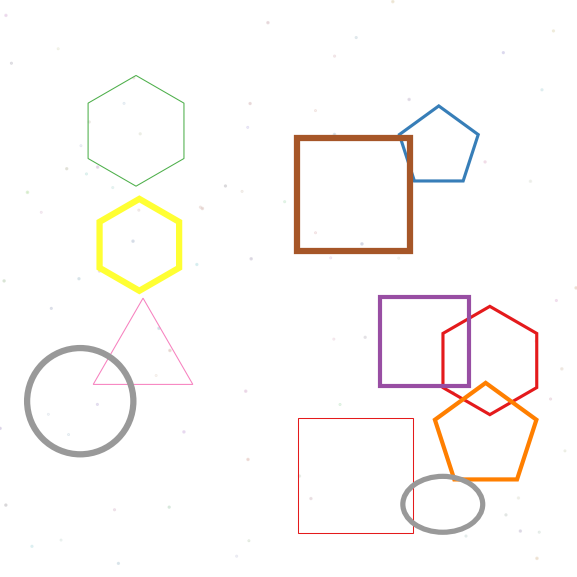[{"shape": "hexagon", "thickness": 1.5, "radius": 0.47, "center": [0.848, 0.375]}, {"shape": "square", "thickness": 0.5, "radius": 0.5, "center": [0.616, 0.176]}, {"shape": "pentagon", "thickness": 1.5, "radius": 0.36, "center": [0.76, 0.744]}, {"shape": "hexagon", "thickness": 0.5, "radius": 0.48, "center": [0.236, 0.773]}, {"shape": "square", "thickness": 2, "radius": 0.39, "center": [0.735, 0.407]}, {"shape": "pentagon", "thickness": 2, "radius": 0.46, "center": [0.841, 0.244]}, {"shape": "hexagon", "thickness": 3, "radius": 0.4, "center": [0.241, 0.575]}, {"shape": "square", "thickness": 3, "radius": 0.49, "center": [0.612, 0.663]}, {"shape": "triangle", "thickness": 0.5, "radius": 0.5, "center": [0.248, 0.383]}, {"shape": "oval", "thickness": 2.5, "radius": 0.35, "center": [0.767, 0.126]}, {"shape": "circle", "thickness": 3, "radius": 0.46, "center": [0.139, 0.304]}]